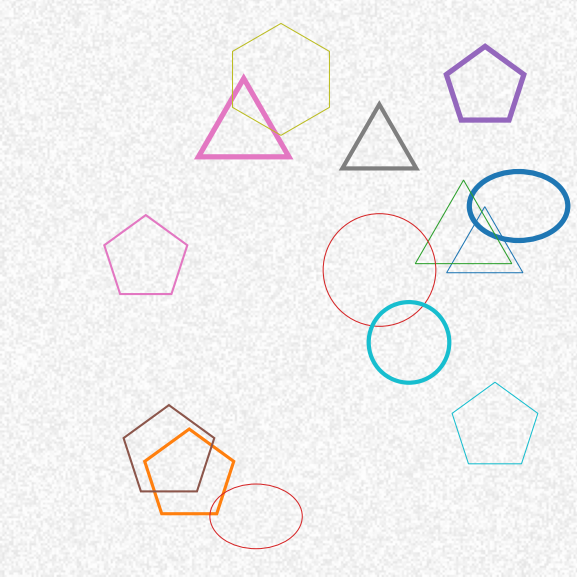[{"shape": "oval", "thickness": 2.5, "radius": 0.43, "center": [0.898, 0.642]}, {"shape": "triangle", "thickness": 0.5, "radius": 0.38, "center": [0.839, 0.565]}, {"shape": "pentagon", "thickness": 1.5, "radius": 0.41, "center": [0.328, 0.175]}, {"shape": "triangle", "thickness": 0.5, "radius": 0.48, "center": [0.803, 0.591]}, {"shape": "circle", "thickness": 0.5, "radius": 0.49, "center": [0.657, 0.532]}, {"shape": "oval", "thickness": 0.5, "radius": 0.4, "center": [0.443, 0.105]}, {"shape": "pentagon", "thickness": 2.5, "radius": 0.35, "center": [0.84, 0.848]}, {"shape": "pentagon", "thickness": 1, "radius": 0.41, "center": [0.293, 0.215]}, {"shape": "pentagon", "thickness": 1, "radius": 0.38, "center": [0.252, 0.551]}, {"shape": "triangle", "thickness": 2.5, "radius": 0.45, "center": [0.422, 0.773]}, {"shape": "triangle", "thickness": 2, "radius": 0.37, "center": [0.657, 0.744]}, {"shape": "hexagon", "thickness": 0.5, "radius": 0.48, "center": [0.487, 0.862]}, {"shape": "circle", "thickness": 2, "radius": 0.35, "center": [0.708, 0.406]}, {"shape": "pentagon", "thickness": 0.5, "radius": 0.39, "center": [0.857, 0.259]}]